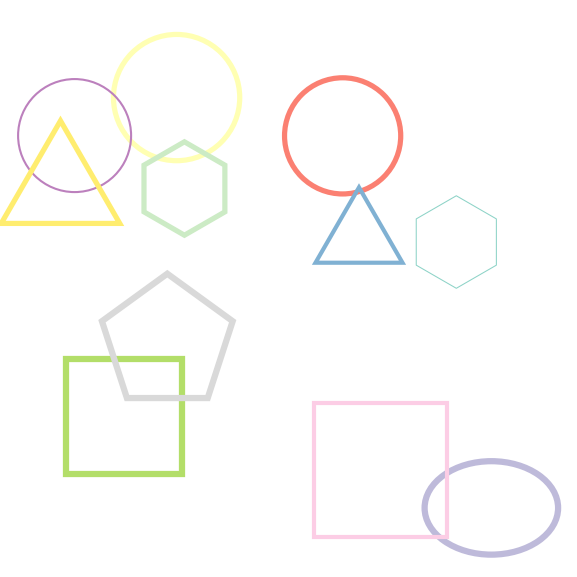[{"shape": "hexagon", "thickness": 0.5, "radius": 0.4, "center": [0.79, 0.58]}, {"shape": "circle", "thickness": 2.5, "radius": 0.55, "center": [0.306, 0.83]}, {"shape": "oval", "thickness": 3, "radius": 0.58, "center": [0.851, 0.12]}, {"shape": "circle", "thickness": 2.5, "radius": 0.5, "center": [0.593, 0.764]}, {"shape": "triangle", "thickness": 2, "radius": 0.43, "center": [0.622, 0.588]}, {"shape": "square", "thickness": 3, "radius": 0.5, "center": [0.214, 0.278]}, {"shape": "square", "thickness": 2, "radius": 0.58, "center": [0.659, 0.185]}, {"shape": "pentagon", "thickness": 3, "radius": 0.6, "center": [0.29, 0.406]}, {"shape": "circle", "thickness": 1, "radius": 0.49, "center": [0.129, 0.764]}, {"shape": "hexagon", "thickness": 2.5, "radius": 0.4, "center": [0.319, 0.673]}, {"shape": "triangle", "thickness": 2.5, "radius": 0.59, "center": [0.105, 0.671]}]